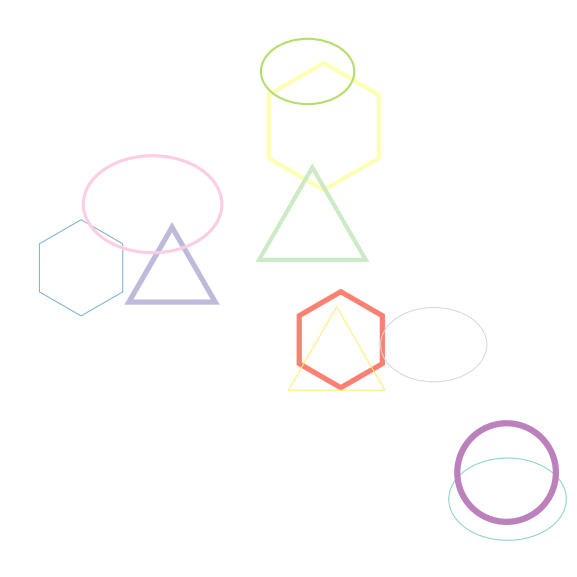[{"shape": "oval", "thickness": 0.5, "radius": 0.51, "center": [0.879, 0.135]}, {"shape": "hexagon", "thickness": 2, "radius": 0.55, "center": [0.561, 0.78]}, {"shape": "triangle", "thickness": 2.5, "radius": 0.43, "center": [0.298, 0.519]}, {"shape": "hexagon", "thickness": 2.5, "radius": 0.42, "center": [0.59, 0.411]}, {"shape": "hexagon", "thickness": 0.5, "radius": 0.42, "center": [0.14, 0.535]}, {"shape": "oval", "thickness": 1, "radius": 0.4, "center": [0.533, 0.875]}, {"shape": "oval", "thickness": 1.5, "radius": 0.6, "center": [0.264, 0.646]}, {"shape": "oval", "thickness": 0.5, "radius": 0.46, "center": [0.751, 0.402]}, {"shape": "circle", "thickness": 3, "radius": 0.43, "center": [0.877, 0.181]}, {"shape": "triangle", "thickness": 2, "radius": 0.53, "center": [0.541, 0.602]}, {"shape": "triangle", "thickness": 0.5, "radius": 0.48, "center": [0.583, 0.372]}]